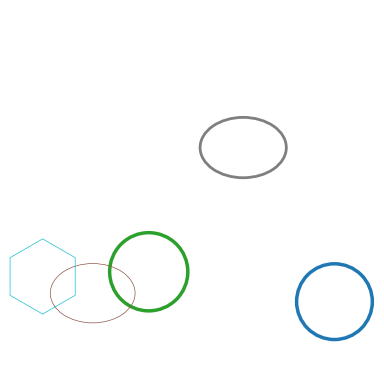[{"shape": "circle", "thickness": 2.5, "radius": 0.49, "center": [0.869, 0.216]}, {"shape": "circle", "thickness": 2.5, "radius": 0.51, "center": [0.386, 0.294]}, {"shape": "oval", "thickness": 0.5, "radius": 0.55, "center": [0.241, 0.238]}, {"shape": "oval", "thickness": 2, "radius": 0.56, "center": [0.632, 0.617]}, {"shape": "hexagon", "thickness": 0.5, "radius": 0.49, "center": [0.111, 0.282]}]